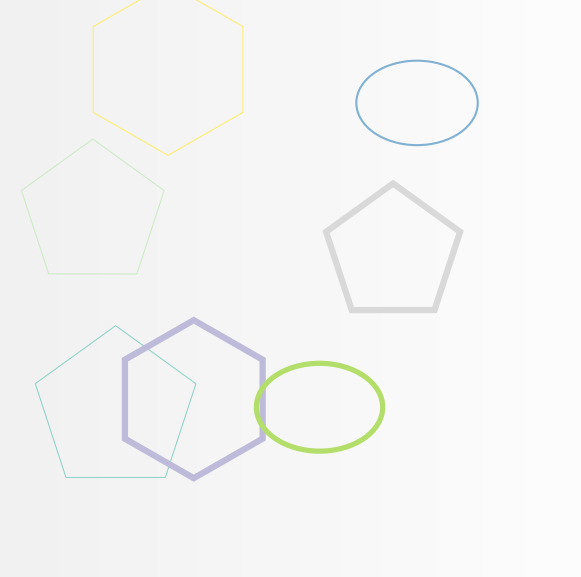[{"shape": "pentagon", "thickness": 0.5, "radius": 0.73, "center": [0.199, 0.29]}, {"shape": "hexagon", "thickness": 3, "radius": 0.68, "center": [0.333, 0.308]}, {"shape": "oval", "thickness": 1, "radius": 0.52, "center": [0.718, 0.821]}, {"shape": "oval", "thickness": 2.5, "radius": 0.54, "center": [0.55, 0.294]}, {"shape": "pentagon", "thickness": 3, "radius": 0.61, "center": [0.676, 0.56]}, {"shape": "pentagon", "thickness": 0.5, "radius": 0.65, "center": [0.16, 0.629]}, {"shape": "hexagon", "thickness": 0.5, "radius": 0.74, "center": [0.289, 0.879]}]